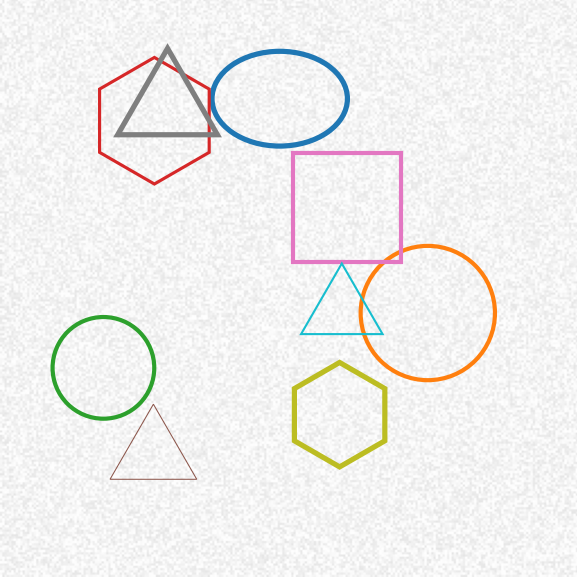[{"shape": "oval", "thickness": 2.5, "radius": 0.59, "center": [0.484, 0.828]}, {"shape": "circle", "thickness": 2, "radius": 0.58, "center": [0.741, 0.457]}, {"shape": "circle", "thickness": 2, "radius": 0.44, "center": [0.179, 0.362]}, {"shape": "hexagon", "thickness": 1.5, "radius": 0.55, "center": [0.267, 0.79]}, {"shape": "triangle", "thickness": 0.5, "radius": 0.43, "center": [0.266, 0.213]}, {"shape": "square", "thickness": 2, "radius": 0.47, "center": [0.601, 0.64]}, {"shape": "triangle", "thickness": 2.5, "radius": 0.5, "center": [0.29, 0.816]}, {"shape": "hexagon", "thickness": 2.5, "radius": 0.45, "center": [0.588, 0.281]}, {"shape": "triangle", "thickness": 1, "radius": 0.41, "center": [0.592, 0.461]}]